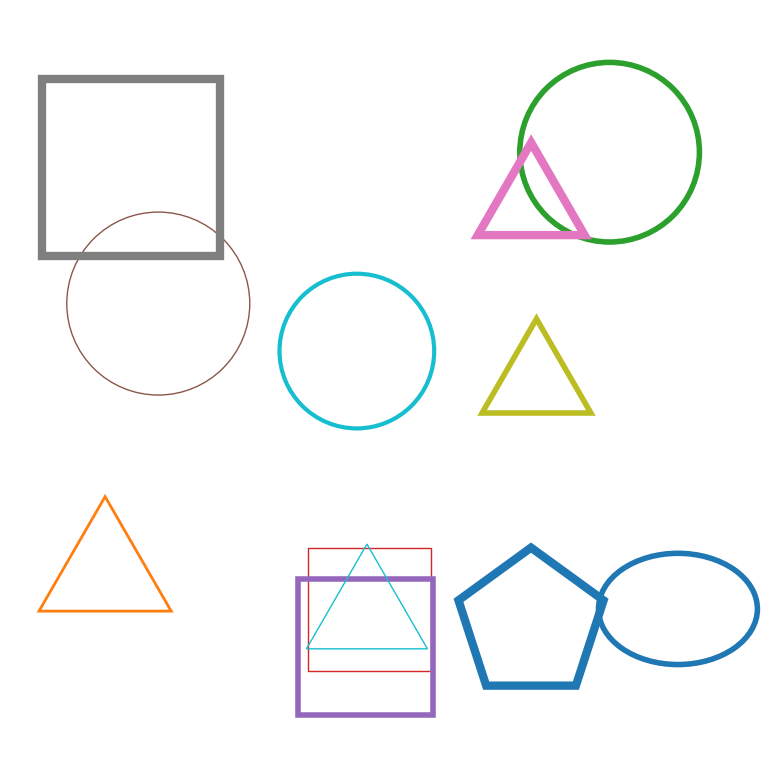[{"shape": "oval", "thickness": 2, "radius": 0.52, "center": [0.88, 0.209]}, {"shape": "pentagon", "thickness": 3, "radius": 0.5, "center": [0.69, 0.19]}, {"shape": "triangle", "thickness": 1, "radius": 0.5, "center": [0.136, 0.256]}, {"shape": "circle", "thickness": 2, "radius": 0.58, "center": [0.792, 0.802]}, {"shape": "square", "thickness": 0.5, "radius": 0.4, "center": [0.48, 0.208]}, {"shape": "square", "thickness": 2, "radius": 0.44, "center": [0.474, 0.16]}, {"shape": "circle", "thickness": 0.5, "radius": 0.59, "center": [0.206, 0.606]}, {"shape": "triangle", "thickness": 3, "radius": 0.4, "center": [0.69, 0.735]}, {"shape": "square", "thickness": 3, "radius": 0.58, "center": [0.17, 0.783]}, {"shape": "triangle", "thickness": 2, "radius": 0.41, "center": [0.697, 0.504]}, {"shape": "circle", "thickness": 1.5, "radius": 0.5, "center": [0.463, 0.544]}, {"shape": "triangle", "thickness": 0.5, "radius": 0.45, "center": [0.477, 0.203]}]